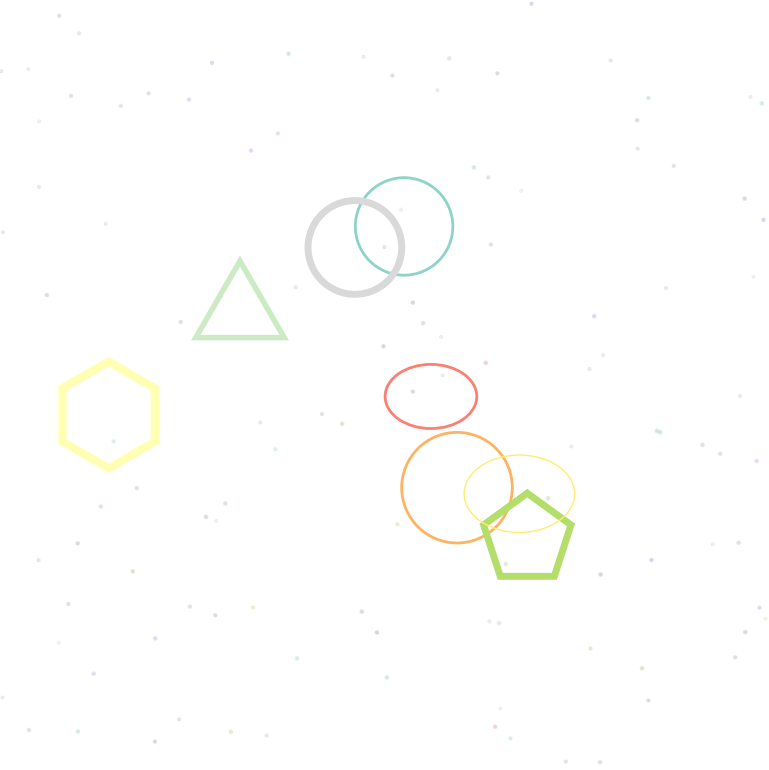[{"shape": "circle", "thickness": 1, "radius": 0.32, "center": [0.525, 0.706]}, {"shape": "hexagon", "thickness": 3, "radius": 0.35, "center": [0.141, 0.461]}, {"shape": "oval", "thickness": 1, "radius": 0.3, "center": [0.56, 0.485]}, {"shape": "circle", "thickness": 1, "radius": 0.36, "center": [0.594, 0.367]}, {"shape": "pentagon", "thickness": 2.5, "radius": 0.3, "center": [0.685, 0.3]}, {"shape": "circle", "thickness": 2.5, "radius": 0.3, "center": [0.461, 0.679]}, {"shape": "triangle", "thickness": 2, "radius": 0.33, "center": [0.312, 0.595]}, {"shape": "oval", "thickness": 0.5, "radius": 0.36, "center": [0.675, 0.359]}]